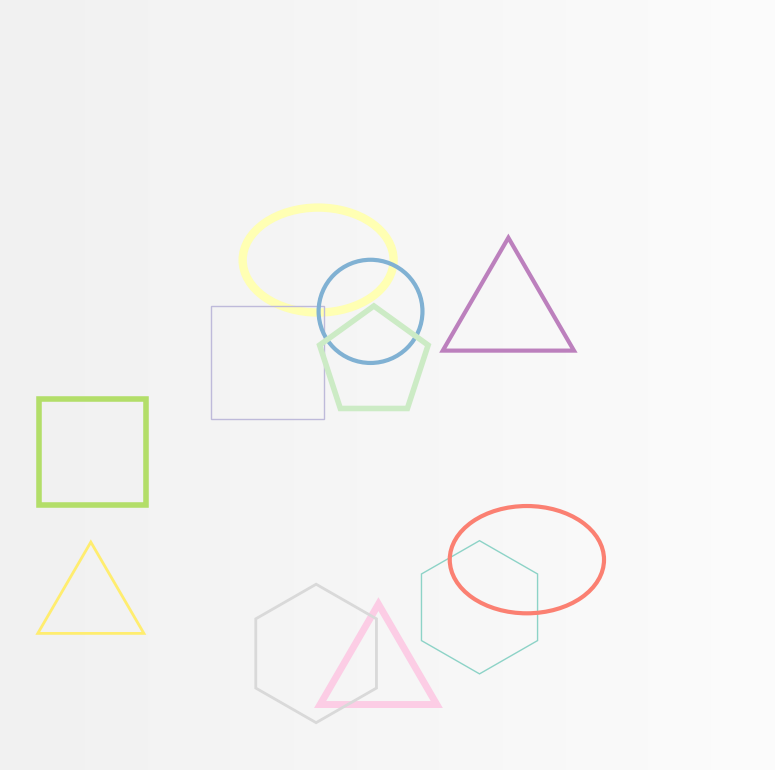[{"shape": "hexagon", "thickness": 0.5, "radius": 0.43, "center": [0.619, 0.211]}, {"shape": "oval", "thickness": 3, "radius": 0.49, "center": [0.41, 0.662]}, {"shape": "square", "thickness": 0.5, "radius": 0.37, "center": [0.345, 0.529]}, {"shape": "oval", "thickness": 1.5, "radius": 0.5, "center": [0.68, 0.273]}, {"shape": "circle", "thickness": 1.5, "radius": 0.34, "center": [0.478, 0.596]}, {"shape": "square", "thickness": 2, "radius": 0.34, "center": [0.12, 0.413]}, {"shape": "triangle", "thickness": 2.5, "radius": 0.43, "center": [0.488, 0.128]}, {"shape": "hexagon", "thickness": 1, "radius": 0.45, "center": [0.408, 0.151]}, {"shape": "triangle", "thickness": 1.5, "radius": 0.49, "center": [0.656, 0.594]}, {"shape": "pentagon", "thickness": 2, "radius": 0.37, "center": [0.482, 0.529]}, {"shape": "triangle", "thickness": 1, "radius": 0.4, "center": [0.117, 0.217]}]